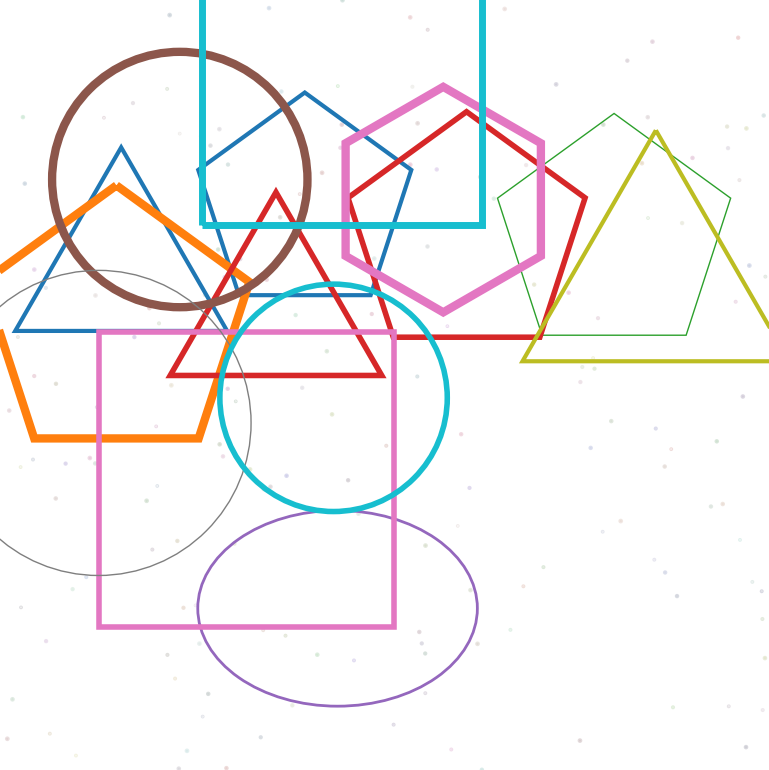[{"shape": "pentagon", "thickness": 1.5, "radius": 0.73, "center": [0.396, 0.734]}, {"shape": "triangle", "thickness": 1.5, "radius": 0.79, "center": [0.157, 0.65]}, {"shape": "pentagon", "thickness": 3, "radius": 0.91, "center": [0.151, 0.578]}, {"shape": "pentagon", "thickness": 0.5, "radius": 0.8, "center": [0.797, 0.693]}, {"shape": "pentagon", "thickness": 2, "radius": 0.81, "center": [0.606, 0.693]}, {"shape": "triangle", "thickness": 2, "radius": 0.79, "center": [0.358, 0.592]}, {"shape": "oval", "thickness": 1, "radius": 0.91, "center": [0.438, 0.21]}, {"shape": "circle", "thickness": 3, "radius": 0.83, "center": [0.233, 0.767]}, {"shape": "hexagon", "thickness": 3, "radius": 0.73, "center": [0.576, 0.741]}, {"shape": "square", "thickness": 2, "radius": 0.96, "center": [0.32, 0.377]}, {"shape": "circle", "thickness": 0.5, "radius": 0.99, "center": [0.128, 0.451]}, {"shape": "triangle", "thickness": 1.5, "radius": 1.0, "center": [0.852, 0.631]}, {"shape": "circle", "thickness": 2, "radius": 0.74, "center": [0.433, 0.483]}, {"shape": "square", "thickness": 2.5, "radius": 0.91, "center": [0.444, 0.889]}]